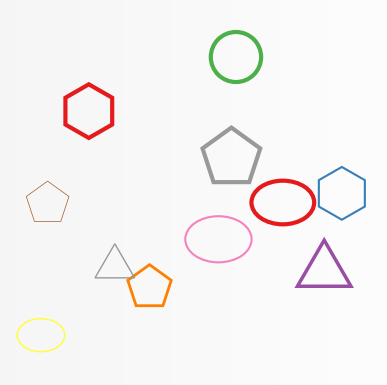[{"shape": "hexagon", "thickness": 3, "radius": 0.35, "center": [0.229, 0.711]}, {"shape": "oval", "thickness": 3, "radius": 0.4, "center": [0.73, 0.474]}, {"shape": "hexagon", "thickness": 1.5, "radius": 0.34, "center": [0.882, 0.498]}, {"shape": "circle", "thickness": 3, "radius": 0.32, "center": [0.609, 0.852]}, {"shape": "triangle", "thickness": 2.5, "radius": 0.4, "center": [0.837, 0.296]}, {"shape": "pentagon", "thickness": 2, "radius": 0.29, "center": [0.386, 0.254]}, {"shape": "oval", "thickness": 1, "radius": 0.31, "center": [0.106, 0.129]}, {"shape": "pentagon", "thickness": 0.5, "radius": 0.29, "center": [0.123, 0.472]}, {"shape": "oval", "thickness": 1.5, "radius": 0.43, "center": [0.564, 0.379]}, {"shape": "pentagon", "thickness": 3, "radius": 0.39, "center": [0.597, 0.59]}, {"shape": "triangle", "thickness": 1, "radius": 0.29, "center": [0.296, 0.308]}]